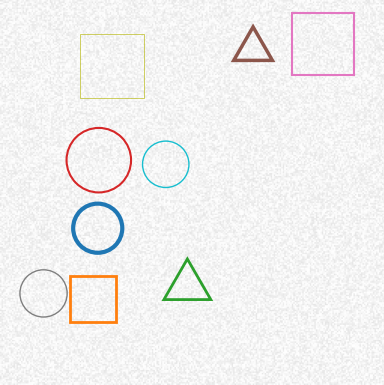[{"shape": "circle", "thickness": 3, "radius": 0.32, "center": [0.254, 0.407]}, {"shape": "square", "thickness": 2, "radius": 0.3, "center": [0.241, 0.223]}, {"shape": "triangle", "thickness": 2, "radius": 0.35, "center": [0.487, 0.257]}, {"shape": "circle", "thickness": 1.5, "radius": 0.42, "center": [0.257, 0.584]}, {"shape": "triangle", "thickness": 2.5, "radius": 0.29, "center": [0.657, 0.872]}, {"shape": "square", "thickness": 1.5, "radius": 0.41, "center": [0.839, 0.885]}, {"shape": "circle", "thickness": 1, "radius": 0.31, "center": [0.113, 0.238]}, {"shape": "square", "thickness": 0.5, "radius": 0.42, "center": [0.291, 0.83]}, {"shape": "circle", "thickness": 1, "radius": 0.3, "center": [0.43, 0.573]}]